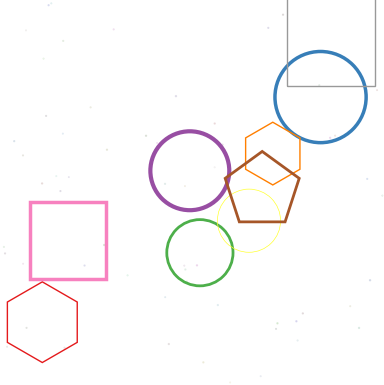[{"shape": "hexagon", "thickness": 1, "radius": 0.52, "center": [0.11, 0.163]}, {"shape": "circle", "thickness": 2.5, "radius": 0.59, "center": [0.833, 0.748]}, {"shape": "circle", "thickness": 2, "radius": 0.43, "center": [0.519, 0.344]}, {"shape": "circle", "thickness": 3, "radius": 0.51, "center": [0.493, 0.557]}, {"shape": "hexagon", "thickness": 1, "radius": 0.41, "center": [0.709, 0.601]}, {"shape": "circle", "thickness": 0.5, "radius": 0.41, "center": [0.647, 0.427]}, {"shape": "pentagon", "thickness": 2, "radius": 0.51, "center": [0.681, 0.506]}, {"shape": "square", "thickness": 2.5, "radius": 0.49, "center": [0.176, 0.375]}, {"shape": "square", "thickness": 1, "radius": 0.57, "center": [0.86, 0.891]}]